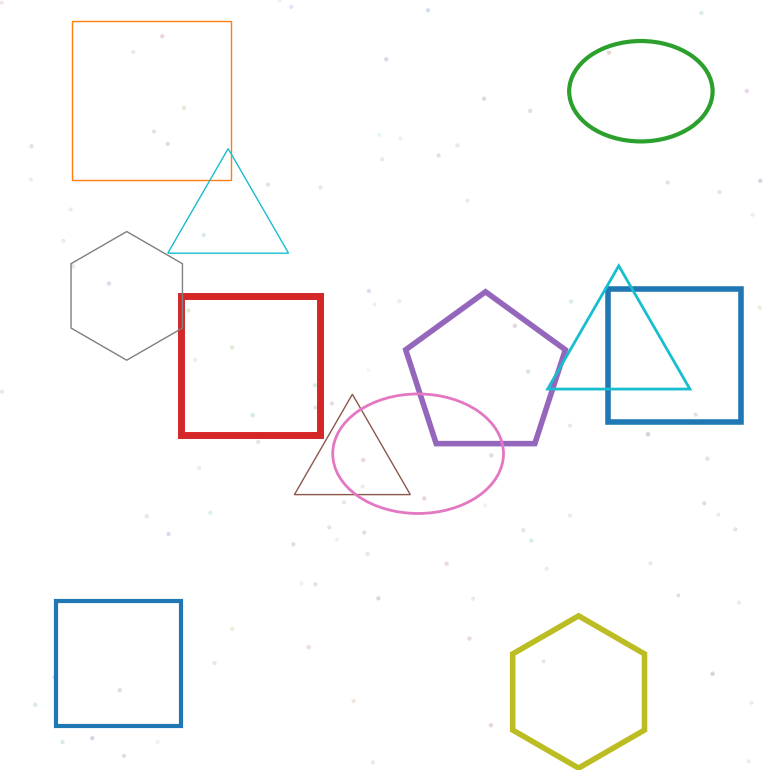[{"shape": "square", "thickness": 1.5, "radius": 0.41, "center": [0.154, 0.139]}, {"shape": "square", "thickness": 2, "radius": 0.43, "center": [0.876, 0.538]}, {"shape": "square", "thickness": 0.5, "radius": 0.51, "center": [0.197, 0.87]}, {"shape": "oval", "thickness": 1.5, "radius": 0.47, "center": [0.832, 0.882]}, {"shape": "square", "thickness": 2.5, "radius": 0.45, "center": [0.325, 0.525]}, {"shape": "pentagon", "thickness": 2, "radius": 0.55, "center": [0.631, 0.512]}, {"shape": "triangle", "thickness": 0.5, "radius": 0.43, "center": [0.458, 0.401]}, {"shape": "oval", "thickness": 1, "radius": 0.55, "center": [0.543, 0.411]}, {"shape": "hexagon", "thickness": 0.5, "radius": 0.42, "center": [0.165, 0.616]}, {"shape": "hexagon", "thickness": 2, "radius": 0.49, "center": [0.751, 0.101]}, {"shape": "triangle", "thickness": 0.5, "radius": 0.45, "center": [0.296, 0.716]}, {"shape": "triangle", "thickness": 1, "radius": 0.53, "center": [0.804, 0.548]}]